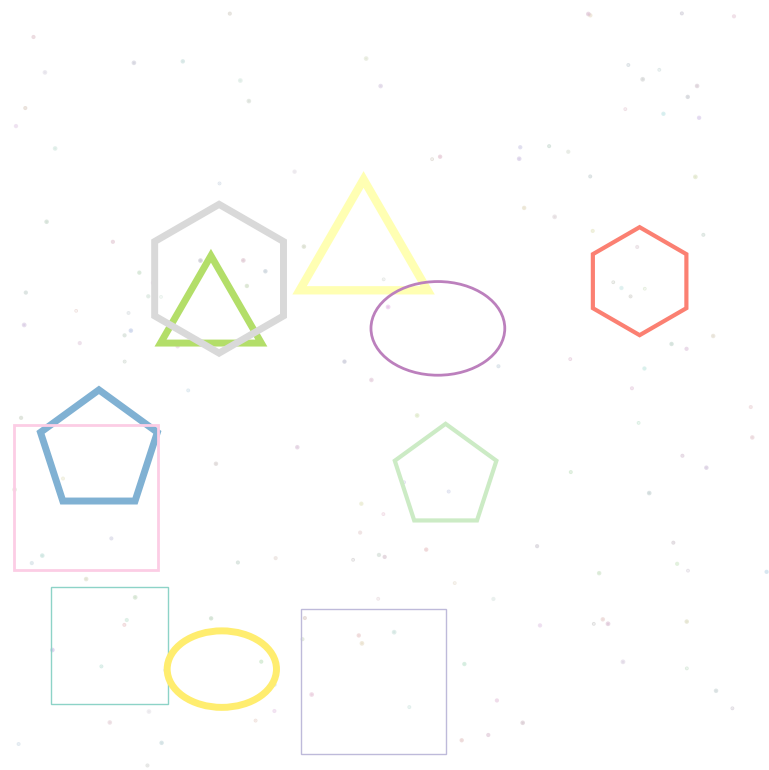[{"shape": "square", "thickness": 0.5, "radius": 0.38, "center": [0.143, 0.162]}, {"shape": "triangle", "thickness": 3, "radius": 0.48, "center": [0.472, 0.671]}, {"shape": "square", "thickness": 0.5, "radius": 0.47, "center": [0.485, 0.115]}, {"shape": "hexagon", "thickness": 1.5, "radius": 0.35, "center": [0.831, 0.635]}, {"shape": "pentagon", "thickness": 2.5, "radius": 0.4, "center": [0.128, 0.414]}, {"shape": "triangle", "thickness": 2.5, "radius": 0.38, "center": [0.274, 0.592]}, {"shape": "square", "thickness": 1, "radius": 0.47, "center": [0.112, 0.354]}, {"shape": "hexagon", "thickness": 2.5, "radius": 0.48, "center": [0.285, 0.638]}, {"shape": "oval", "thickness": 1, "radius": 0.43, "center": [0.569, 0.574]}, {"shape": "pentagon", "thickness": 1.5, "radius": 0.35, "center": [0.579, 0.38]}, {"shape": "oval", "thickness": 2.5, "radius": 0.35, "center": [0.288, 0.131]}]